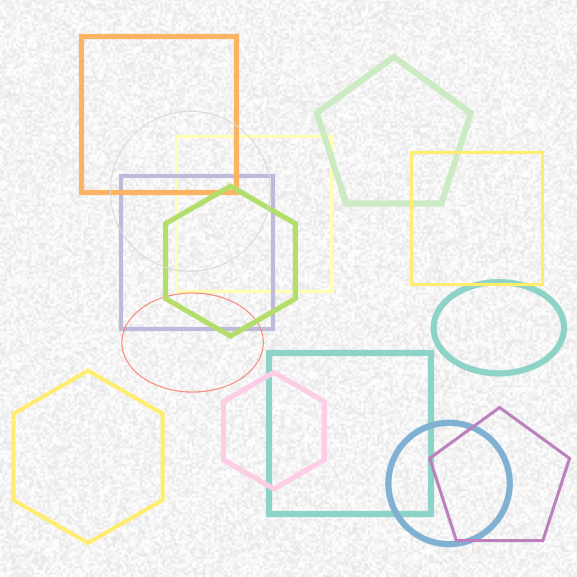[{"shape": "oval", "thickness": 3, "radius": 0.56, "center": [0.864, 0.432]}, {"shape": "square", "thickness": 3, "radius": 0.7, "center": [0.606, 0.248]}, {"shape": "square", "thickness": 1.5, "radius": 0.67, "center": [0.44, 0.629]}, {"shape": "square", "thickness": 2, "radius": 0.66, "center": [0.341, 0.562]}, {"shape": "oval", "thickness": 0.5, "radius": 0.61, "center": [0.334, 0.406]}, {"shape": "circle", "thickness": 3, "radius": 0.53, "center": [0.778, 0.162]}, {"shape": "square", "thickness": 2.5, "radius": 0.67, "center": [0.274, 0.802]}, {"shape": "hexagon", "thickness": 2.5, "radius": 0.65, "center": [0.399, 0.547]}, {"shape": "hexagon", "thickness": 2.5, "radius": 0.5, "center": [0.474, 0.253]}, {"shape": "circle", "thickness": 0.5, "radius": 0.69, "center": [0.33, 0.668]}, {"shape": "pentagon", "thickness": 1.5, "radius": 0.64, "center": [0.865, 0.166]}, {"shape": "pentagon", "thickness": 3, "radius": 0.7, "center": [0.682, 0.76]}, {"shape": "hexagon", "thickness": 2, "radius": 0.75, "center": [0.153, 0.208]}, {"shape": "square", "thickness": 1.5, "radius": 0.57, "center": [0.825, 0.622]}]